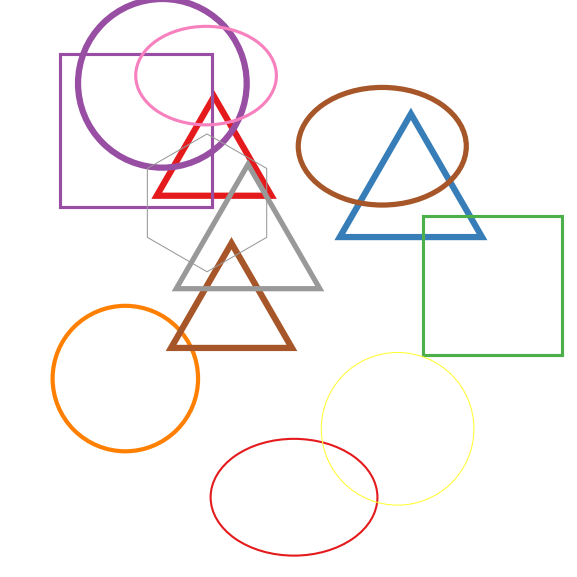[{"shape": "triangle", "thickness": 3, "radius": 0.57, "center": [0.371, 0.717]}, {"shape": "oval", "thickness": 1, "radius": 0.72, "center": [0.509, 0.138]}, {"shape": "triangle", "thickness": 3, "radius": 0.71, "center": [0.712, 0.66]}, {"shape": "square", "thickness": 1.5, "radius": 0.6, "center": [0.852, 0.504]}, {"shape": "square", "thickness": 1.5, "radius": 0.66, "center": [0.236, 0.773]}, {"shape": "circle", "thickness": 3, "radius": 0.73, "center": [0.281, 0.855]}, {"shape": "circle", "thickness": 2, "radius": 0.63, "center": [0.217, 0.344]}, {"shape": "circle", "thickness": 0.5, "radius": 0.66, "center": [0.689, 0.257]}, {"shape": "triangle", "thickness": 3, "radius": 0.6, "center": [0.401, 0.457]}, {"shape": "oval", "thickness": 2.5, "radius": 0.73, "center": [0.662, 0.746]}, {"shape": "oval", "thickness": 1.5, "radius": 0.61, "center": [0.357, 0.868]}, {"shape": "hexagon", "thickness": 0.5, "radius": 0.6, "center": [0.358, 0.648]}, {"shape": "triangle", "thickness": 2.5, "radius": 0.72, "center": [0.429, 0.571]}]